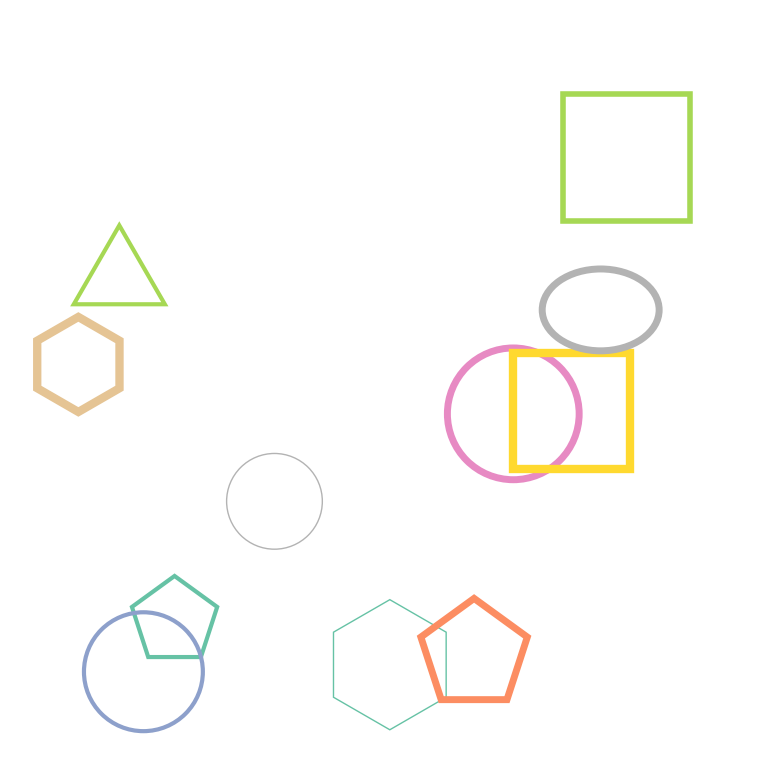[{"shape": "hexagon", "thickness": 0.5, "radius": 0.42, "center": [0.506, 0.137]}, {"shape": "pentagon", "thickness": 1.5, "radius": 0.29, "center": [0.227, 0.194]}, {"shape": "pentagon", "thickness": 2.5, "radius": 0.36, "center": [0.616, 0.15]}, {"shape": "circle", "thickness": 1.5, "radius": 0.39, "center": [0.186, 0.128]}, {"shape": "circle", "thickness": 2.5, "radius": 0.43, "center": [0.667, 0.463]}, {"shape": "square", "thickness": 2, "radius": 0.41, "center": [0.813, 0.795]}, {"shape": "triangle", "thickness": 1.5, "radius": 0.34, "center": [0.155, 0.639]}, {"shape": "square", "thickness": 3, "radius": 0.38, "center": [0.742, 0.466]}, {"shape": "hexagon", "thickness": 3, "radius": 0.31, "center": [0.102, 0.527]}, {"shape": "circle", "thickness": 0.5, "radius": 0.31, "center": [0.356, 0.349]}, {"shape": "oval", "thickness": 2.5, "radius": 0.38, "center": [0.78, 0.598]}]